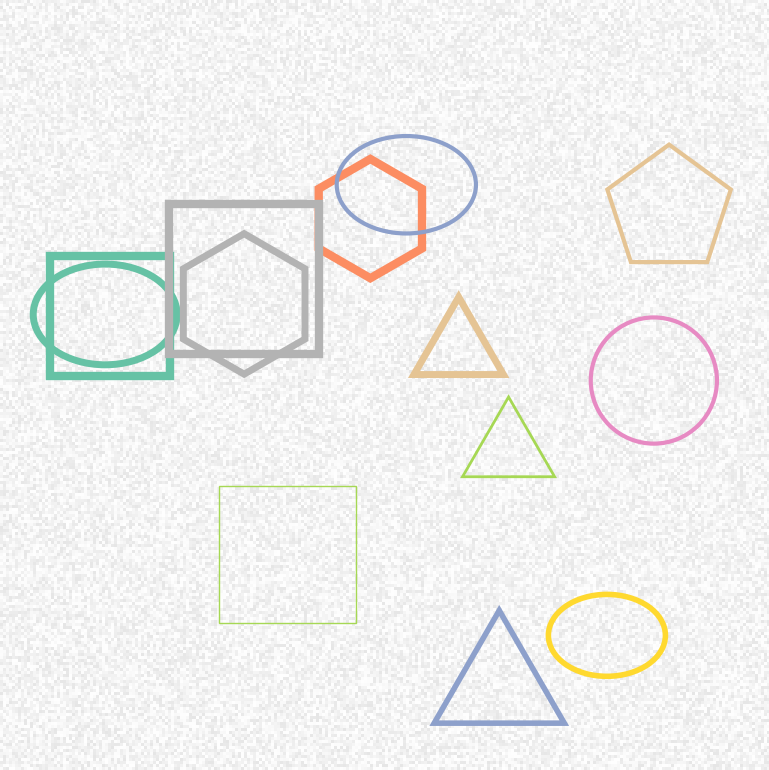[{"shape": "oval", "thickness": 2.5, "radius": 0.47, "center": [0.137, 0.592]}, {"shape": "square", "thickness": 3, "radius": 0.39, "center": [0.143, 0.59]}, {"shape": "hexagon", "thickness": 3, "radius": 0.39, "center": [0.481, 0.716]}, {"shape": "triangle", "thickness": 2, "radius": 0.49, "center": [0.648, 0.11]}, {"shape": "oval", "thickness": 1.5, "radius": 0.45, "center": [0.528, 0.76]}, {"shape": "circle", "thickness": 1.5, "radius": 0.41, "center": [0.849, 0.506]}, {"shape": "triangle", "thickness": 1, "radius": 0.35, "center": [0.66, 0.415]}, {"shape": "square", "thickness": 0.5, "radius": 0.44, "center": [0.374, 0.28]}, {"shape": "oval", "thickness": 2, "radius": 0.38, "center": [0.788, 0.175]}, {"shape": "pentagon", "thickness": 1.5, "radius": 0.42, "center": [0.869, 0.728]}, {"shape": "triangle", "thickness": 2.5, "radius": 0.34, "center": [0.596, 0.547]}, {"shape": "hexagon", "thickness": 2.5, "radius": 0.46, "center": [0.317, 0.605]}, {"shape": "square", "thickness": 3, "radius": 0.49, "center": [0.317, 0.638]}]